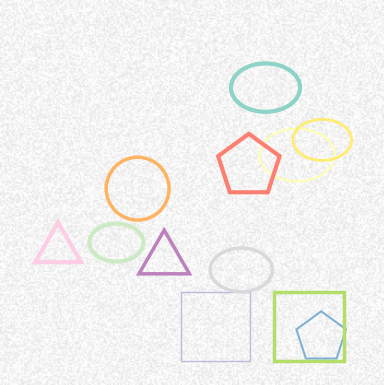[{"shape": "oval", "thickness": 3, "radius": 0.45, "center": [0.69, 0.772]}, {"shape": "oval", "thickness": 1.5, "radius": 0.49, "center": [0.772, 0.597]}, {"shape": "square", "thickness": 1, "radius": 0.45, "center": [0.56, 0.151]}, {"shape": "pentagon", "thickness": 3, "radius": 0.42, "center": [0.646, 0.569]}, {"shape": "pentagon", "thickness": 1.5, "radius": 0.34, "center": [0.834, 0.124]}, {"shape": "circle", "thickness": 2.5, "radius": 0.41, "center": [0.357, 0.51]}, {"shape": "square", "thickness": 2.5, "radius": 0.45, "center": [0.802, 0.152]}, {"shape": "triangle", "thickness": 3, "radius": 0.34, "center": [0.151, 0.353]}, {"shape": "oval", "thickness": 2.5, "radius": 0.4, "center": [0.627, 0.299]}, {"shape": "triangle", "thickness": 2.5, "radius": 0.38, "center": [0.426, 0.327]}, {"shape": "oval", "thickness": 3, "radius": 0.35, "center": [0.302, 0.37]}, {"shape": "oval", "thickness": 2, "radius": 0.38, "center": [0.837, 0.637]}]